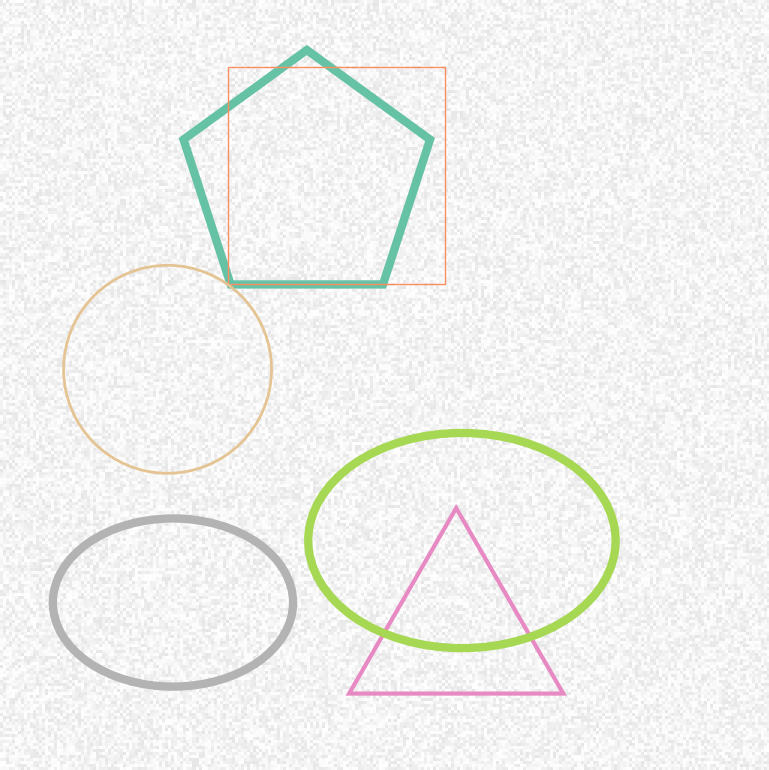[{"shape": "pentagon", "thickness": 3, "radius": 0.84, "center": [0.398, 0.767]}, {"shape": "square", "thickness": 0.5, "radius": 0.71, "center": [0.437, 0.772]}, {"shape": "triangle", "thickness": 1.5, "radius": 0.8, "center": [0.592, 0.18]}, {"shape": "oval", "thickness": 3, "radius": 1.0, "center": [0.6, 0.298]}, {"shape": "circle", "thickness": 1, "radius": 0.68, "center": [0.218, 0.52]}, {"shape": "oval", "thickness": 3, "radius": 0.78, "center": [0.225, 0.217]}]